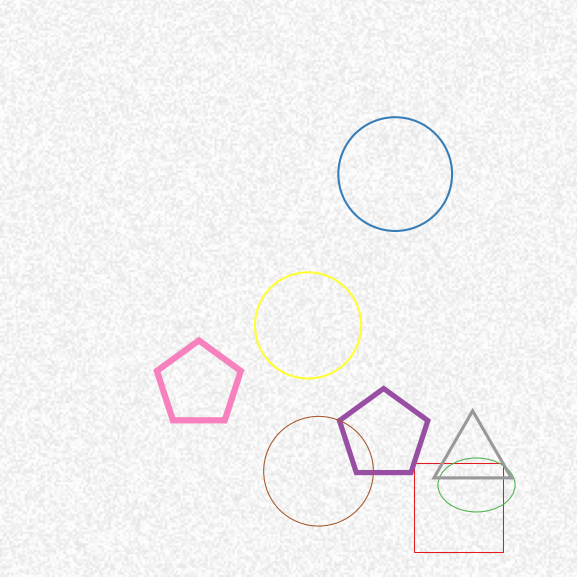[{"shape": "square", "thickness": 0.5, "radius": 0.39, "center": [0.794, 0.12]}, {"shape": "circle", "thickness": 1, "radius": 0.49, "center": [0.684, 0.698]}, {"shape": "oval", "thickness": 0.5, "radius": 0.33, "center": [0.825, 0.159]}, {"shape": "pentagon", "thickness": 2.5, "radius": 0.4, "center": [0.664, 0.246]}, {"shape": "circle", "thickness": 1, "radius": 0.46, "center": [0.533, 0.436]}, {"shape": "circle", "thickness": 0.5, "radius": 0.47, "center": [0.552, 0.183]}, {"shape": "pentagon", "thickness": 3, "radius": 0.38, "center": [0.344, 0.333]}, {"shape": "triangle", "thickness": 1.5, "radius": 0.39, "center": [0.818, 0.21]}]